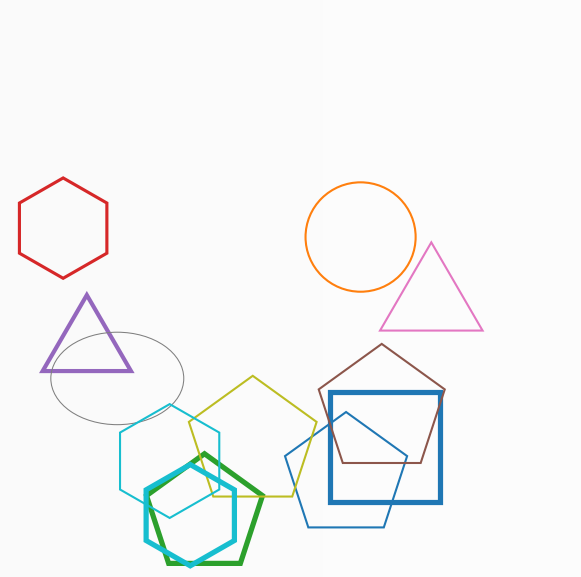[{"shape": "square", "thickness": 2.5, "radius": 0.47, "center": [0.662, 0.225]}, {"shape": "pentagon", "thickness": 1, "radius": 0.55, "center": [0.595, 0.175]}, {"shape": "circle", "thickness": 1, "radius": 0.47, "center": [0.62, 0.589]}, {"shape": "pentagon", "thickness": 2.5, "radius": 0.52, "center": [0.352, 0.108]}, {"shape": "hexagon", "thickness": 1.5, "radius": 0.43, "center": [0.109, 0.604]}, {"shape": "triangle", "thickness": 2, "radius": 0.44, "center": [0.149, 0.4]}, {"shape": "pentagon", "thickness": 1, "radius": 0.57, "center": [0.657, 0.29]}, {"shape": "triangle", "thickness": 1, "radius": 0.51, "center": [0.742, 0.478]}, {"shape": "oval", "thickness": 0.5, "radius": 0.57, "center": [0.202, 0.344]}, {"shape": "pentagon", "thickness": 1, "radius": 0.58, "center": [0.435, 0.233]}, {"shape": "hexagon", "thickness": 1, "radius": 0.49, "center": [0.292, 0.201]}, {"shape": "hexagon", "thickness": 2.5, "radius": 0.44, "center": [0.327, 0.107]}]